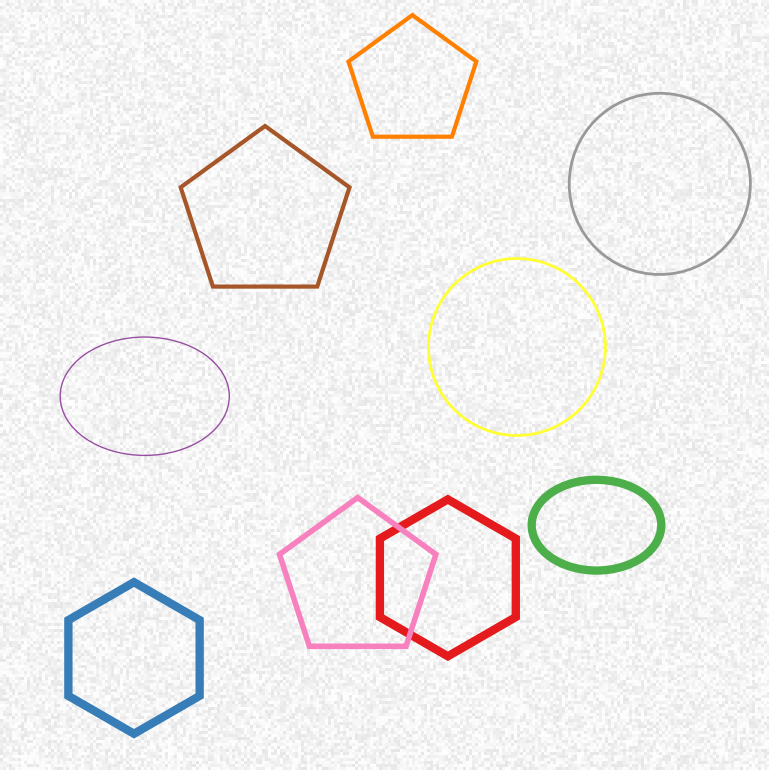[{"shape": "hexagon", "thickness": 3, "radius": 0.51, "center": [0.582, 0.25]}, {"shape": "hexagon", "thickness": 3, "radius": 0.49, "center": [0.174, 0.145]}, {"shape": "oval", "thickness": 3, "radius": 0.42, "center": [0.775, 0.318]}, {"shape": "oval", "thickness": 0.5, "radius": 0.55, "center": [0.188, 0.485]}, {"shape": "pentagon", "thickness": 1.5, "radius": 0.44, "center": [0.536, 0.893]}, {"shape": "circle", "thickness": 1, "radius": 0.57, "center": [0.671, 0.549]}, {"shape": "pentagon", "thickness": 1.5, "radius": 0.58, "center": [0.344, 0.721]}, {"shape": "pentagon", "thickness": 2, "radius": 0.53, "center": [0.465, 0.247]}, {"shape": "circle", "thickness": 1, "radius": 0.59, "center": [0.857, 0.761]}]